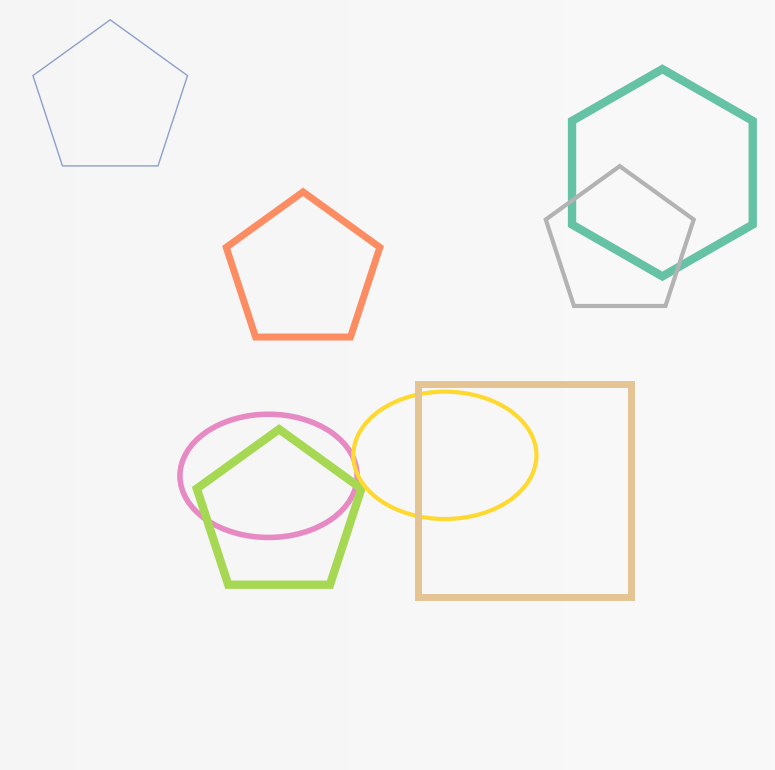[{"shape": "hexagon", "thickness": 3, "radius": 0.67, "center": [0.855, 0.776]}, {"shape": "pentagon", "thickness": 2.5, "radius": 0.52, "center": [0.391, 0.647]}, {"shape": "pentagon", "thickness": 0.5, "radius": 0.52, "center": [0.142, 0.869]}, {"shape": "oval", "thickness": 2, "radius": 0.57, "center": [0.347, 0.382]}, {"shape": "pentagon", "thickness": 3, "radius": 0.56, "center": [0.36, 0.331]}, {"shape": "oval", "thickness": 1.5, "radius": 0.59, "center": [0.574, 0.409]}, {"shape": "square", "thickness": 2.5, "radius": 0.69, "center": [0.677, 0.363]}, {"shape": "pentagon", "thickness": 1.5, "radius": 0.5, "center": [0.8, 0.684]}]